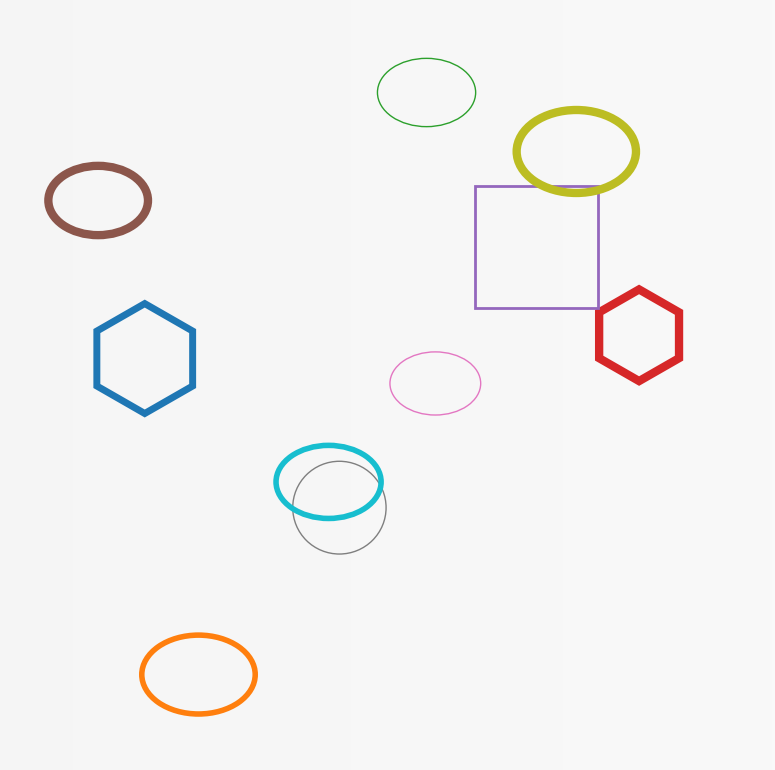[{"shape": "hexagon", "thickness": 2.5, "radius": 0.36, "center": [0.187, 0.534]}, {"shape": "oval", "thickness": 2, "radius": 0.37, "center": [0.256, 0.124]}, {"shape": "oval", "thickness": 0.5, "radius": 0.32, "center": [0.55, 0.88]}, {"shape": "hexagon", "thickness": 3, "radius": 0.3, "center": [0.825, 0.565]}, {"shape": "square", "thickness": 1, "radius": 0.4, "center": [0.692, 0.679]}, {"shape": "oval", "thickness": 3, "radius": 0.32, "center": [0.127, 0.74]}, {"shape": "oval", "thickness": 0.5, "radius": 0.29, "center": [0.562, 0.502]}, {"shape": "circle", "thickness": 0.5, "radius": 0.3, "center": [0.438, 0.341]}, {"shape": "oval", "thickness": 3, "radius": 0.38, "center": [0.744, 0.803]}, {"shape": "oval", "thickness": 2, "radius": 0.34, "center": [0.424, 0.374]}]